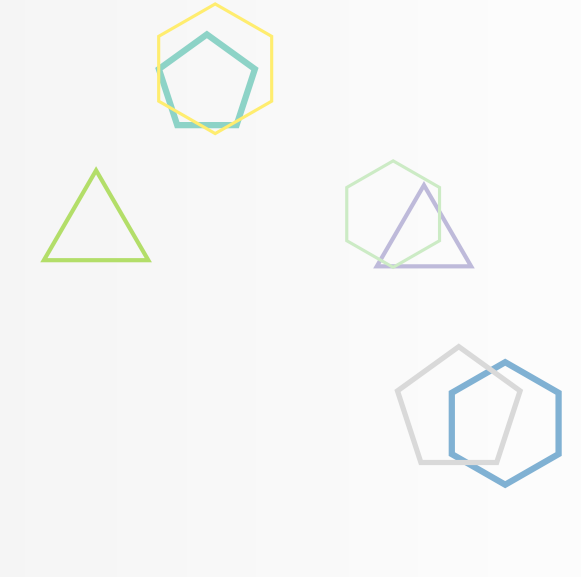[{"shape": "pentagon", "thickness": 3, "radius": 0.43, "center": [0.356, 0.853]}, {"shape": "triangle", "thickness": 2, "radius": 0.47, "center": [0.729, 0.585]}, {"shape": "hexagon", "thickness": 3, "radius": 0.53, "center": [0.869, 0.266]}, {"shape": "triangle", "thickness": 2, "radius": 0.52, "center": [0.165, 0.6]}, {"shape": "pentagon", "thickness": 2.5, "radius": 0.55, "center": [0.789, 0.288]}, {"shape": "hexagon", "thickness": 1.5, "radius": 0.46, "center": [0.676, 0.628]}, {"shape": "hexagon", "thickness": 1.5, "radius": 0.56, "center": [0.37, 0.88]}]